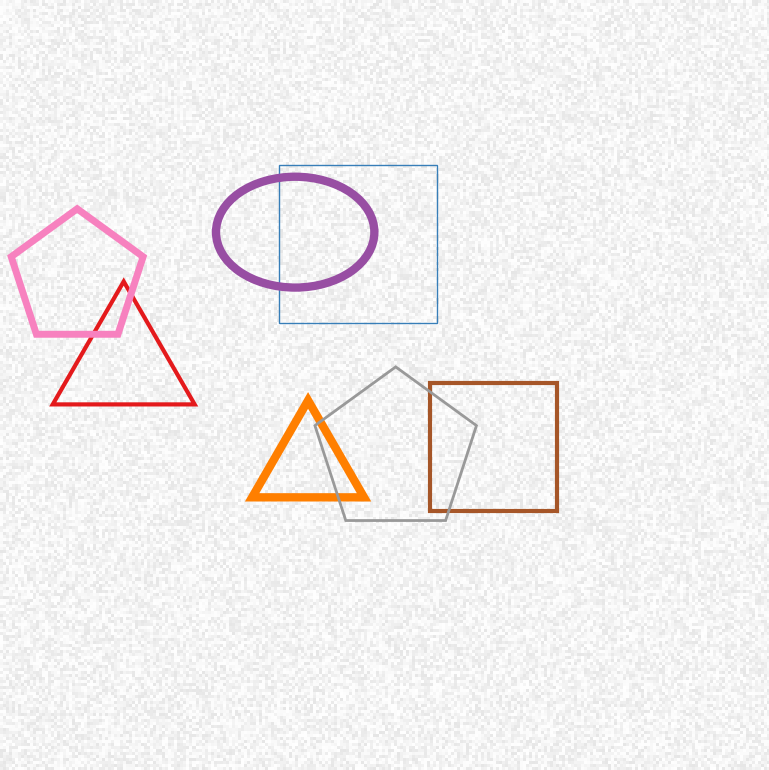[{"shape": "triangle", "thickness": 1.5, "radius": 0.53, "center": [0.161, 0.528]}, {"shape": "square", "thickness": 0.5, "radius": 0.51, "center": [0.465, 0.683]}, {"shape": "oval", "thickness": 3, "radius": 0.51, "center": [0.383, 0.698]}, {"shape": "triangle", "thickness": 3, "radius": 0.42, "center": [0.4, 0.396]}, {"shape": "square", "thickness": 1.5, "radius": 0.41, "center": [0.641, 0.419]}, {"shape": "pentagon", "thickness": 2.5, "radius": 0.45, "center": [0.1, 0.639]}, {"shape": "pentagon", "thickness": 1, "radius": 0.55, "center": [0.514, 0.413]}]